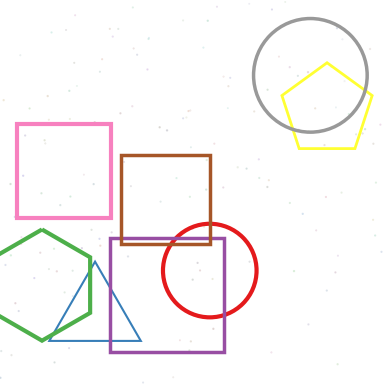[{"shape": "circle", "thickness": 3, "radius": 0.61, "center": [0.545, 0.297]}, {"shape": "triangle", "thickness": 1.5, "radius": 0.69, "center": [0.247, 0.183]}, {"shape": "hexagon", "thickness": 3, "radius": 0.72, "center": [0.109, 0.26]}, {"shape": "square", "thickness": 2.5, "radius": 0.74, "center": [0.435, 0.234]}, {"shape": "pentagon", "thickness": 2, "radius": 0.62, "center": [0.849, 0.714]}, {"shape": "square", "thickness": 2.5, "radius": 0.58, "center": [0.43, 0.481]}, {"shape": "square", "thickness": 3, "radius": 0.61, "center": [0.166, 0.556]}, {"shape": "circle", "thickness": 2.5, "radius": 0.74, "center": [0.806, 0.804]}]